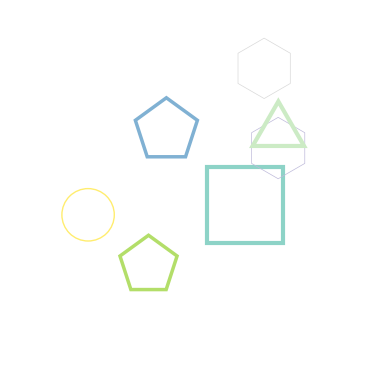[{"shape": "square", "thickness": 3, "radius": 0.49, "center": [0.636, 0.467]}, {"shape": "hexagon", "thickness": 0.5, "radius": 0.4, "center": [0.723, 0.615]}, {"shape": "pentagon", "thickness": 2.5, "radius": 0.42, "center": [0.432, 0.661]}, {"shape": "pentagon", "thickness": 2.5, "radius": 0.39, "center": [0.386, 0.311]}, {"shape": "hexagon", "thickness": 0.5, "radius": 0.39, "center": [0.686, 0.822]}, {"shape": "triangle", "thickness": 3, "radius": 0.39, "center": [0.723, 0.659]}, {"shape": "circle", "thickness": 1, "radius": 0.34, "center": [0.229, 0.442]}]